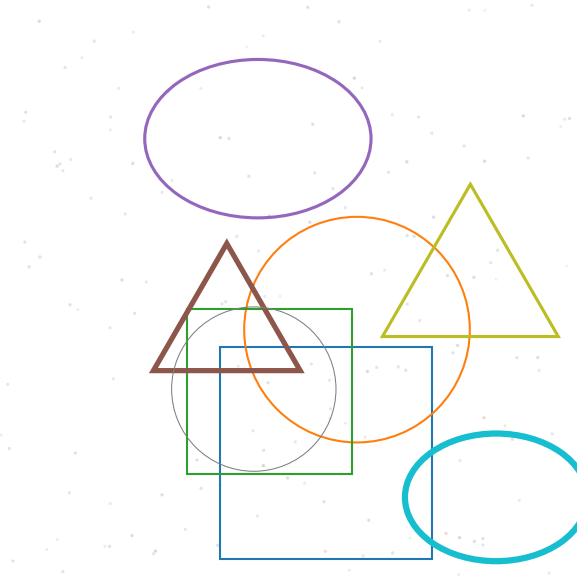[{"shape": "square", "thickness": 1, "radius": 0.92, "center": [0.565, 0.215]}, {"shape": "circle", "thickness": 1, "radius": 0.98, "center": [0.618, 0.428]}, {"shape": "square", "thickness": 1, "radius": 0.71, "center": [0.466, 0.322]}, {"shape": "oval", "thickness": 1.5, "radius": 0.98, "center": [0.447, 0.759]}, {"shape": "triangle", "thickness": 2.5, "radius": 0.73, "center": [0.393, 0.431]}, {"shape": "circle", "thickness": 0.5, "radius": 0.71, "center": [0.439, 0.325]}, {"shape": "triangle", "thickness": 1.5, "radius": 0.88, "center": [0.815, 0.504]}, {"shape": "oval", "thickness": 3, "radius": 0.79, "center": [0.859, 0.138]}]